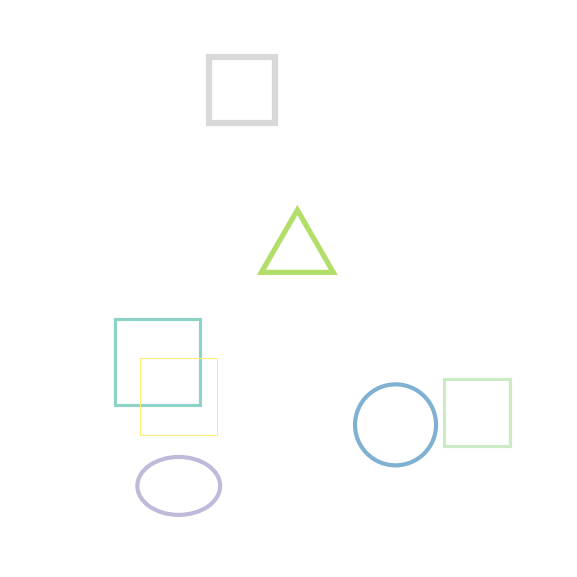[{"shape": "square", "thickness": 1.5, "radius": 0.37, "center": [0.272, 0.372]}, {"shape": "oval", "thickness": 2, "radius": 0.36, "center": [0.31, 0.158]}, {"shape": "circle", "thickness": 2, "radius": 0.35, "center": [0.685, 0.263]}, {"shape": "triangle", "thickness": 2.5, "radius": 0.36, "center": [0.515, 0.564]}, {"shape": "square", "thickness": 3, "radius": 0.29, "center": [0.419, 0.843]}, {"shape": "square", "thickness": 1.5, "radius": 0.29, "center": [0.826, 0.285]}, {"shape": "square", "thickness": 0.5, "radius": 0.33, "center": [0.309, 0.312]}]